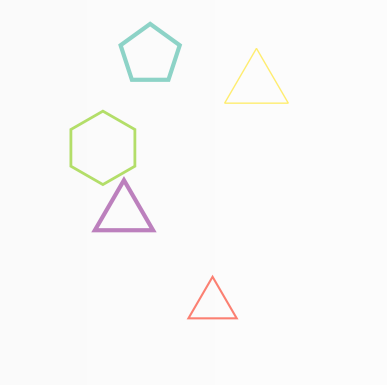[{"shape": "pentagon", "thickness": 3, "radius": 0.4, "center": [0.388, 0.858]}, {"shape": "triangle", "thickness": 1.5, "radius": 0.36, "center": [0.549, 0.209]}, {"shape": "hexagon", "thickness": 2, "radius": 0.48, "center": [0.266, 0.616]}, {"shape": "triangle", "thickness": 3, "radius": 0.43, "center": [0.32, 0.445]}, {"shape": "triangle", "thickness": 1, "radius": 0.47, "center": [0.662, 0.779]}]